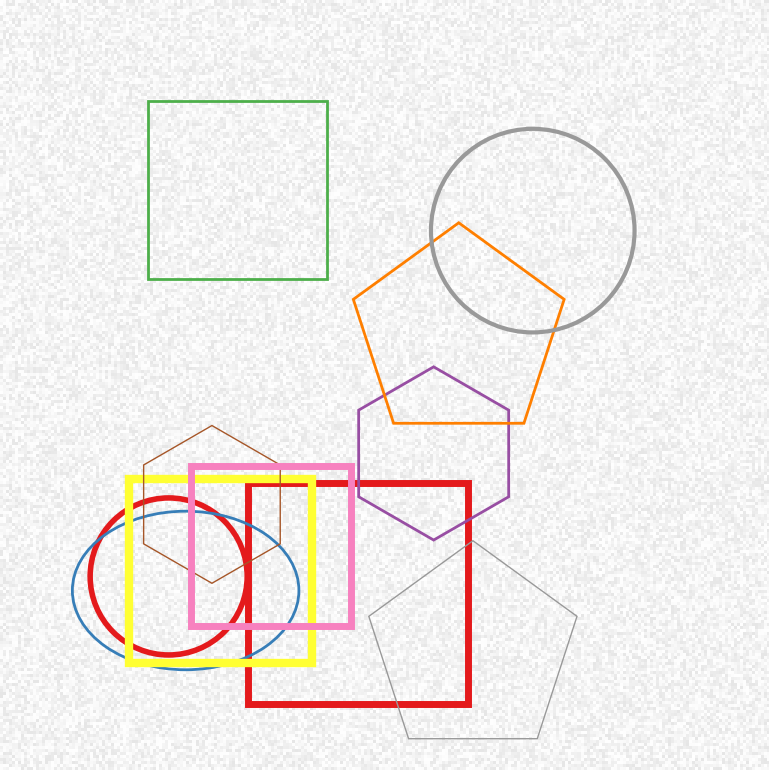[{"shape": "square", "thickness": 2.5, "radius": 0.72, "center": [0.465, 0.229]}, {"shape": "circle", "thickness": 2, "radius": 0.51, "center": [0.219, 0.251]}, {"shape": "oval", "thickness": 1, "radius": 0.74, "center": [0.241, 0.233]}, {"shape": "square", "thickness": 1, "radius": 0.58, "center": [0.308, 0.753]}, {"shape": "hexagon", "thickness": 1, "radius": 0.56, "center": [0.563, 0.411]}, {"shape": "pentagon", "thickness": 1, "radius": 0.72, "center": [0.596, 0.567]}, {"shape": "square", "thickness": 3, "radius": 0.6, "center": [0.287, 0.258]}, {"shape": "hexagon", "thickness": 0.5, "radius": 0.51, "center": [0.275, 0.345]}, {"shape": "square", "thickness": 2.5, "radius": 0.52, "center": [0.352, 0.291]}, {"shape": "pentagon", "thickness": 0.5, "radius": 0.71, "center": [0.614, 0.156]}, {"shape": "circle", "thickness": 1.5, "radius": 0.66, "center": [0.692, 0.7]}]